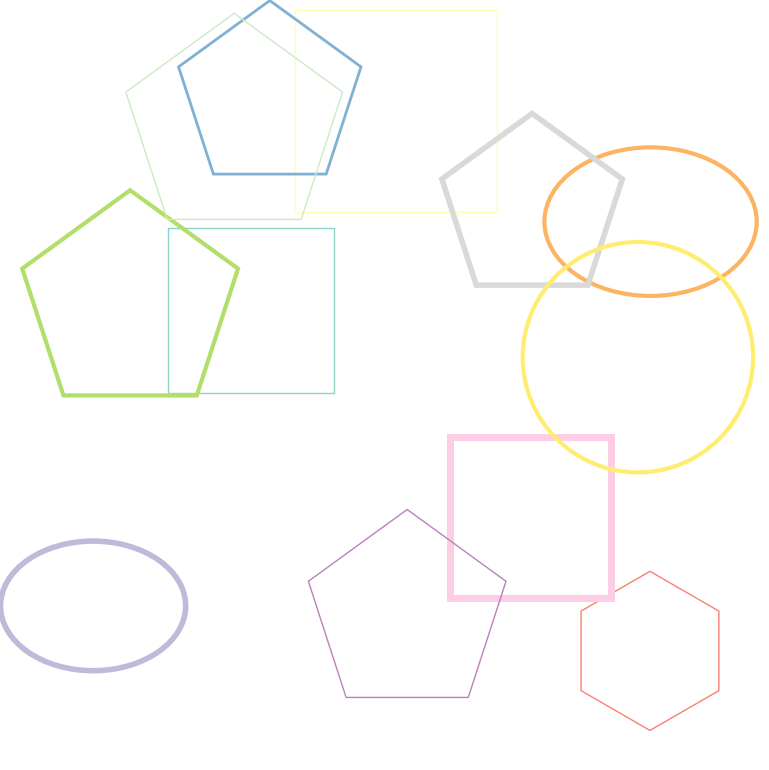[{"shape": "square", "thickness": 0.5, "radius": 0.54, "center": [0.326, 0.597]}, {"shape": "square", "thickness": 0.5, "radius": 0.65, "center": [0.514, 0.856]}, {"shape": "oval", "thickness": 2, "radius": 0.6, "center": [0.121, 0.213]}, {"shape": "hexagon", "thickness": 0.5, "radius": 0.52, "center": [0.844, 0.155]}, {"shape": "pentagon", "thickness": 1, "radius": 0.62, "center": [0.35, 0.875]}, {"shape": "oval", "thickness": 1.5, "radius": 0.69, "center": [0.845, 0.712]}, {"shape": "pentagon", "thickness": 1.5, "radius": 0.74, "center": [0.169, 0.606]}, {"shape": "square", "thickness": 2.5, "radius": 0.52, "center": [0.689, 0.328]}, {"shape": "pentagon", "thickness": 2, "radius": 0.62, "center": [0.691, 0.729]}, {"shape": "pentagon", "thickness": 0.5, "radius": 0.67, "center": [0.529, 0.203]}, {"shape": "pentagon", "thickness": 0.5, "radius": 0.74, "center": [0.304, 0.835]}, {"shape": "circle", "thickness": 1.5, "radius": 0.75, "center": [0.828, 0.536]}]